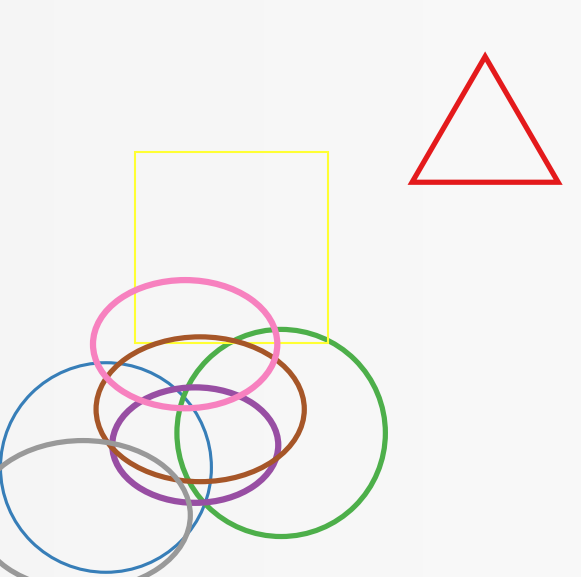[{"shape": "triangle", "thickness": 2.5, "radius": 0.73, "center": [0.835, 0.756]}, {"shape": "circle", "thickness": 1.5, "radius": 0.91, "center": [0.182, 0.19]}, {"shape": "circle", "thickness": 2.5, "radius": 0.9, "center": [0.484, 0.249]}, {"shape": "oval", "thickness": 3, "radius": 0.71, "center": [0.336, 0.228]}, {"shape": "square", "thickness": 1, "radius": 0.83, "center": [0.399, 0.571]}, {"shape": "oval", "thickness": 2.5, "radius": 0.9, "center": [0.344, 0.29]}, {"shape": "oval", "thickness": 3, "radius": 0.79, "center": [0.319, 0.403]}, {"shape": "oval", "thickness": 2.5, "radius": 0.92, "center": [0.143, 0.107]}]